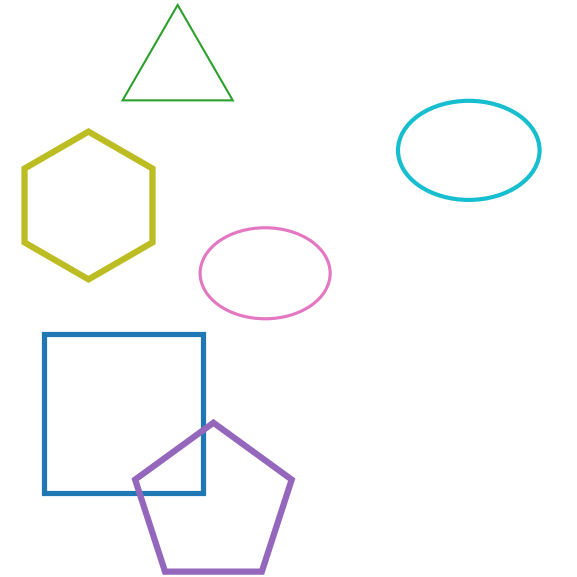[{"shape": "square", "thickness": 2.5, "radius": 0.69, "center": [0.214, 0.283]}, {"shape": "triangle", "thickness": 1, "radius": 0.55, "center": [0.308, 0.88]}, {"shape": "pentagon", "thickness": 3, "radius": 0.71, "center": [0.37, 0.125]}, {"shape": "oval", "thickness": 1.5, "radius": 0.56, "center": [0.459, 0.526]}, {"shape": "hexagon", "thickness": 3, "radius": 0.64, "center": [0.153, 0.643]}, {"shape": "oval", "thickness": 2, "radius": 0.61, "center": [0.812, 0.739]}]